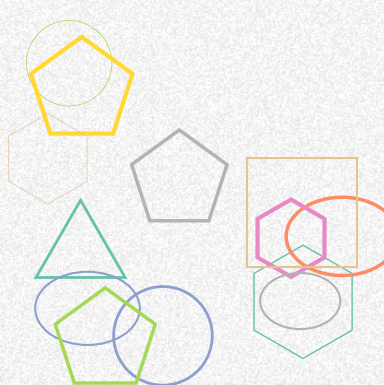[{"shape": "triangle", "thickness": 2, "radius": 0.67, "center": [0.209, 0.346]}, {"shape": "hexagon", "thickness": 1, "radius": 0.74, "center": [0.787, 0.216]}, {"shape": "oval", "thickness": 2.5, "radius": 0.73, "center": [0.888, 0.386]}, {"shape": "circle", "thickness": 2, "radius": 0.64, "center": [0.423, 0.128]}, {"shape": "oval", "thickness": 1.5, "radius": 0.68, "center": [0.227, 0.199]}, {"shape": "hexagon", "thickness": 3, "radius": 0.5, "center": [0.756, 0.381]}, {"shape": "circle", "thickness": 0.5, "radius": 0.55, "center": [0.18, 0.836]}, {"shape": "pentagon", "thickness": 2.5, "radius": 0.68, "center": [0.273, 0.116]}, {"shape": "pentagon", "thickness": 3, "radius": 0.69, "center": [0.212, 0.765]}, {"shape": "square", "thickness": 1.5, "radius": 0.71, "center": [0.784, 0.448]}, {"shape": "hexagon", "thickness": 0.5, "radius": 0.59, "center": [0.124, 0.588]}, {"shape": "pentagon", "thickness": 2.5, "radius": 0.65, "center": [0.466, 0.532]}, {"shape": "oval", "thickness": 1.5, "radius": 0.52, "center": [0.78, 0.218]}]